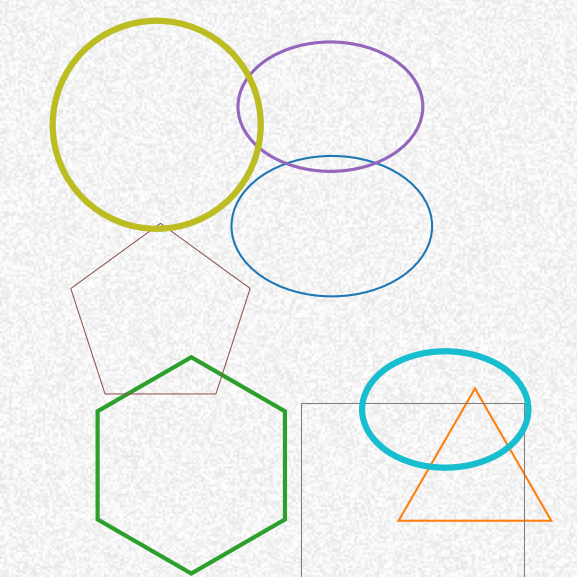[{"shape": "oval", "thickness": 1, "radius": 0.87, "center": [0.575, 0.608]}, {"shape": "triangle", "thickness": 1, "radius": 0.76, "center": [0.822, 0.174]}, {"shape": "hexagon", "thickness": 2, "radius": 0.94, "center": [0.331, 0.193]}, {"shape": "oval", "thickness": 1.5, "radius": 0.8, "center": [0.572, 0.814]}, {"shape": "pentagon", "thickness": 0.5, "radius": 0.82, "center": [0.278, 0.449]}, {"shape": "square", "thickness": 0.5, "radius": 0.97, "center": [0.714, 0.108]}, {"shape": "circle", "thickness": 3, "radius": 0.9, "center": [0.271, 0.783]}, {"shape": "oval", "thickness": 3, "radius": 0.72, "center": [0.771, 0.29]}]